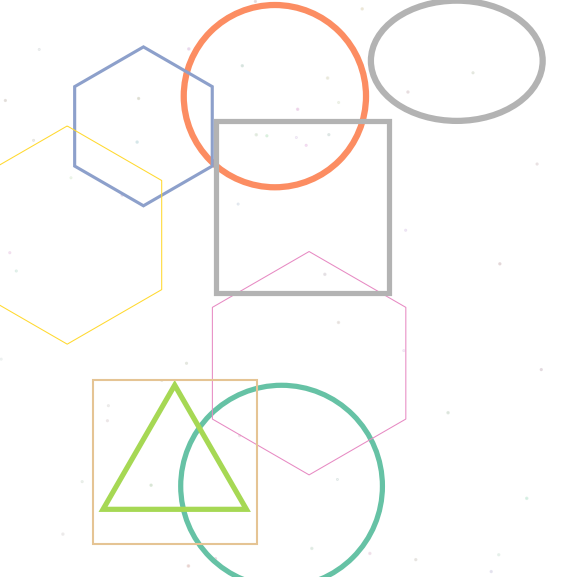[{"shape": "circle", "thickness": 2.5, "radius": 0.87, "center": [0.488, 0.157]}, {"shape": "circle", "thickness": 3, "radius": 0.79, "center": [0.476, 0.833]}, {"shape": "hexagon", "thickness": 1.5, "radius": 0.69, "center": [0.248, 0.78]}, {"shape": "hexagon", "thickness": 0.5, "radius": 0.97, "center": [0.535, 0.37]}, {"shape": "triangle", "thickness": 2.5, "radius": 0.72, "center": [0.303, 0.189]}, {"shape": "hexagon", "thickness": 0.5, "radius": 0.94, "center": [0.116, 0.592]}, {"shape": "square", "thickness": 1, "radius": 0.71, "center": [0.303, 0.2]}, {"shape": "square", "thickness": 2.5, "radius": 0.75, "center": [0.524, 0.641]}, {"shape": "oval", "thickness": 3, "radius": 0.74, "center": [0.791, 0.894]}]